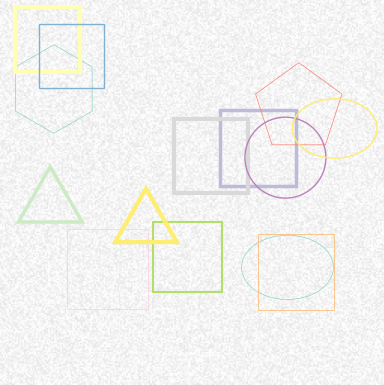[{"shape": "oval", "thickness": 0.5, "radius": 0.6, "center": [0.747, 0.306]}, {"shape": "hexagon", "thickness": 0.5, "radius": 0.57, "center": [0.14, 0.769]}, {"shape": "square", "thickness": 3, "radius": 0.43, "center": [0.124, 0.898]}, {"shape": "square", "thickness": 2.5, "radius": 0.49, "center": [0.669, 0.615]}, {"shape": "pentagon", "thickness": 0.5, "radius": 0.59, "center": [0.776, 0.719]}, {"shape": "square", "thickness": 1, "radius": 0.42, "center": [0.186, 0.855]}, {"shape": "square", "thickness": 0.5, "radius": 0.49, "center": [0.769, 0.293]}, {"shape": "square", "thickness": 1.5, "radius": 0.45, "center": [0.488, 0.333]}, {"shape": "square", "thickness": 0.5, "radius": 0.53, "center": [0.279, 0.301]}, {"shape": "square", "thickness": 3, "radius": 0.48, "center": [0.548, 0.595]}, {"shape": "circle", "thickness": 1, "radius": 0.53, "center": [0.741, 0.591]}, {"shape": "triangle", "thickness": 2.5, "radius": 0.48, "center": [0.131, 0.471]}, {"shape": "triangle", "thickness": 3, "radius": 0.46, "center": [0.379, 0.417]}, {"shape": "oval", "thickness": 1, "radius": 0.55, "center": [0.87, 0.666]}]